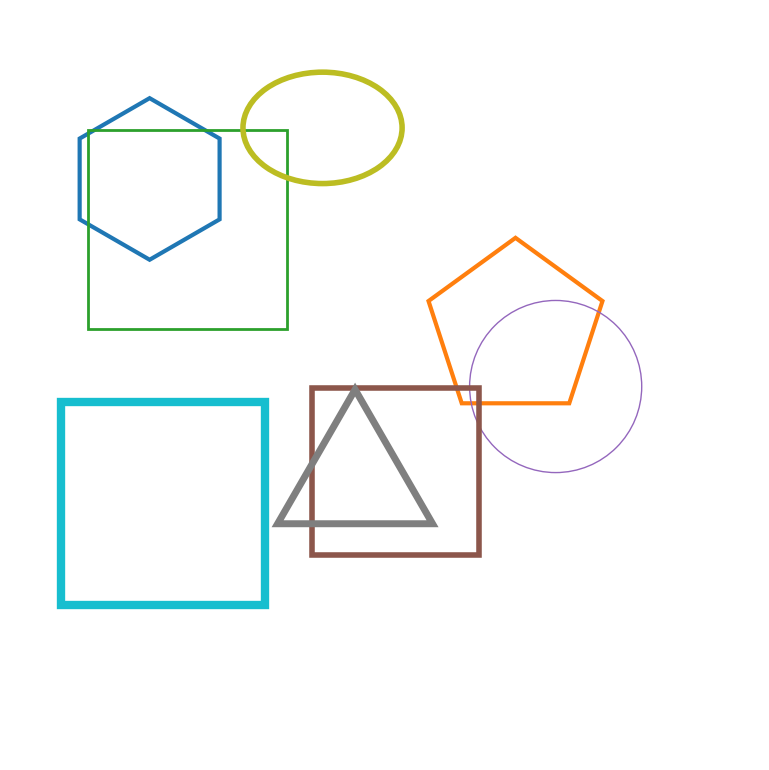[{"shape": "hexagon", "thickness": 1.5, "radius": 0.52, "center": [0.194, 0.768]}, {"shape": "pentagon", "thickness": 1.5, "radius": 0.59, "center": [0.669, 0.572]}, {"shape": "square", "thickness": 1, "radius": 0.64, "center": [0.244, 0.702]}, {"shape": "circle", "thickness": 0.5, "radius": 0.56, "center": [0.722, 0.498]}, {"shape": "square", "thickness": 2, "radius": 0.54, "center": [0.514, 0.388]}, {"shape": "triangle", "thickness": 2.5, "radius": 0.58, "center": [0.461, 0.378]}, {"shape": "oval", "thickness": 2, "radius": 0.52, "center": [0.419, 0.834]}, {"shape": "square", "thickness": 3, "radius": 0.66, "center": [0.212, 0.346]}]